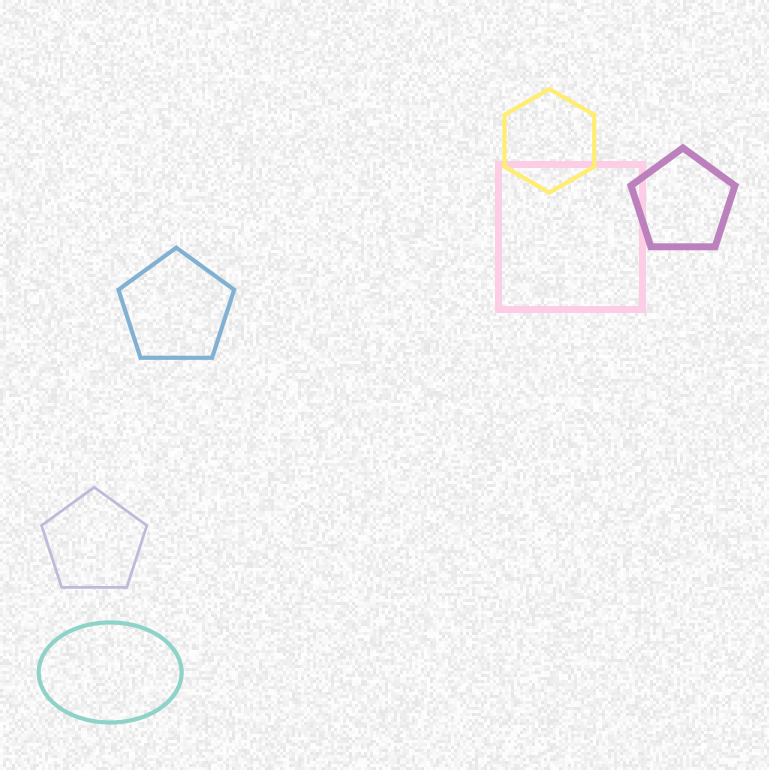[{"shape": "oval", "thickness": 1.5, "radius": 0.46, "center": [0.143, 0.127]}, {"shape": "pentagon", "thickness": 1, "radius": 0.36, "center": [0.122, 0.295]}, {"shape": "pentagon", "thickness": 1.5, "radius": 0.4, "center": [0.229, 0.599]}, {"shape": "square", "thickness": 2.5, "radius": 0.47, "center": [0.74, 0.693]}, {"shape": "pentagon", "thickness": 2.5, "radius": 0.35, "center": [0.887, 0.737]}, {"shape": "hexagon", "thickness": 1.5, "radius": 0.34, "center": [0.713, 0.817]}]